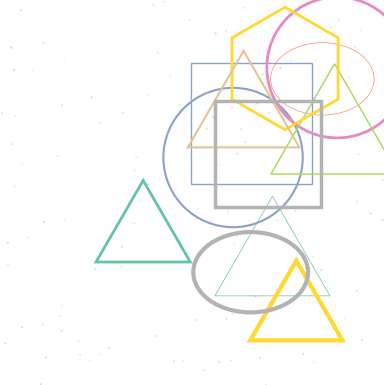[{"shape": "triangle", "thickness": 2, "radius": 0.71, "center": [0.372, 0.39]}, {"shape": "triangle", "thickness": 0.5, "radius": 0.86, "center": [0.708, 0.318]}, {"shape": "oval", "thickness": 0.5, "radius": 0.67, "center": [0.837, 0.795]}, {"shape": "circle", "thickness": 1.5, "radius": 0.9, "center": [0.605, 0.591]}, {"shape": "square", "thickness": 1, "radius": 0.78, "center": [0.654, 0.679]}, {"shape": "circle", "thickness": 2, "radius": 0.91, "center": [0.876, 0.825]}, {"shape": "triangle", "thickness": 1, "radius": 0.96, "center": [0.869, 0.643]}, {"shape": "hexagon", "thickness": 2, "radius": 0.8, "center": [0.74, 0.822]}, {"shape": "triangle", "thickness": 3, "radius": 0.69, "center": [0.77, 0.185]}, {"shape": "triangle", "thickness": 1.5, "radius": 0.84, "center": [0.633, 0.701]}, {"shape": "square", "thickness": 2.5, "radius": 0.68, "center": [0.696, 0.6]}, {"shape": "oval", "thickness": 3, "radius": 0.75, "center": [0.651, 0.293]}]